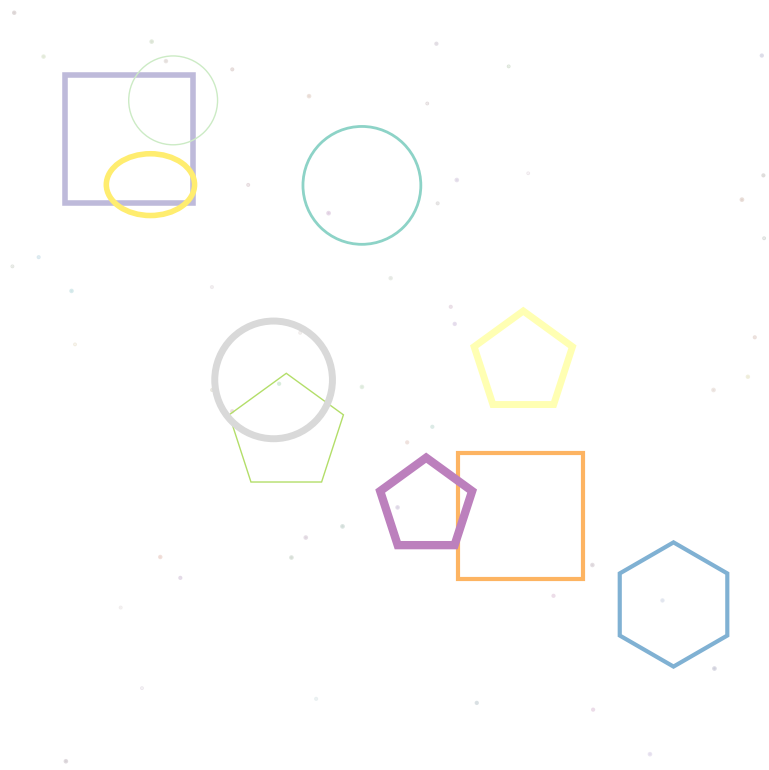[{"shape": "circle", "thickness": 1, "radius": 0.38, "center": [0.47, 0.759]}, {"shape": "pentagon", "thickness": 2.5, "radius": 0.34, "center": [0.68, 0.529]}, {"shape": "square", "thickness": 2, "radius": 0.42, "center": [0.167, 0.82]}, {"shape": "hexagon", "thickness": 1.5, "radius": 0.4, "center": [0.875, 0.215]}, {"shape": "square", "thickness": 1.5, "radius": 0.41, "center": [0.676, 0.33]}, {"shape": "pentagon", "thickness": 0.5, "radius": 0.39, "center": [0.372, 0.437]}, {"shape": "circle", "thickness": 2.5, "radius": 0.38, "center": [0.355, 0.507]}, {"shape": "pentagon", "thickness": 3, "radius": 0.31, "center": [0.553, 0.343]}, {"shape": "circle", "thickness": 0.5, "radius": 0.29, "center": [0.225, 0.87]}, {"shape": "oval", "thickness": 2, "radius": 0.29, "center": [0.195, 0.76]}]